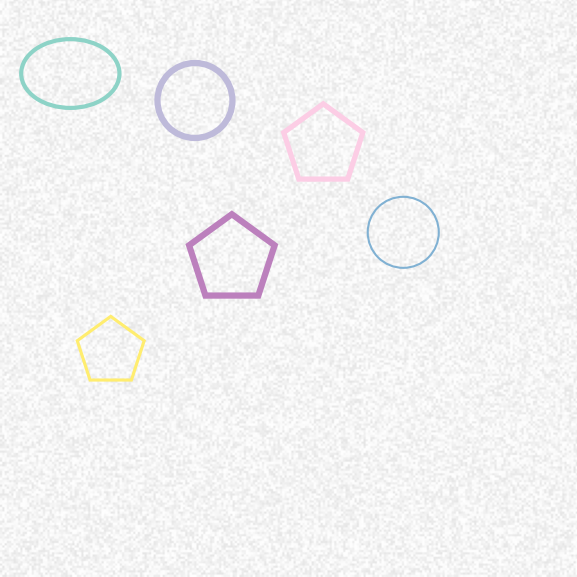[{"shape": "oval", "thickness": 2, "radius": 0.43, "center": [0.122, 0.872]}, {"shape": "circle", "thickness": 3, "radius": 0.32, "center": [0.338, 0.825]}, {"shape": "circle", "thickness": 1, "radius": 0.31, "center": [0.698, 0.597]}, {"shape": "pentagon", "thickness": 2.5, "radius": 0.36, "center": [0.56, 0.747]}, {"shape": "pentagon", "thickness": 3, "radius": 0.39, "center": [0.402, 0.55]}, {"shape": "pentagon", "thickness": 1.5, "radius": 0.3, "center": [0.192, 0.39]}]